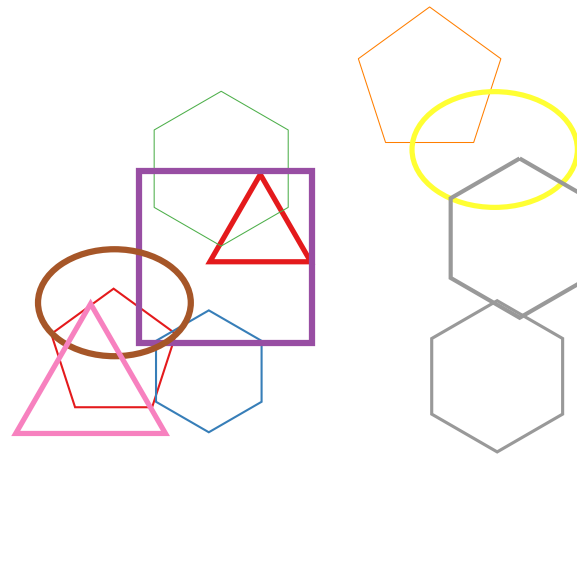[{"shape": "triangle", "thickness": 2.5, "radius": 0.5, "center": [0.451, 0.596]}, {"shape": "pentagon", "thickness": 1, "radius": 0.57, "center": [0.197, 0.386]}, {"shape": "hexagon", "thickness": 1, "radius": 0.53, "center": [0.362, 0.356]}, {"shape": "hexagon", "thickness": 0.5, "radius": 0.67, "center": [0.383, 0.707]}, {"shape": "square", "thickness": 3, "radius": 0.75, "center": [0.391, 0.554]}, {"shape": "pentagon", "thickness": 0.5, "radius": 0.65, "center": [0.744, 0.857]}, {"shape": "oval", "thickness": 2.5, "radius": 0.72, "center": [0.857, 0.74]}, {"shape": "oval", "thickness": 3, "radius": 0.66, "center": [0.198, 0.475]}, {"shape": "triangle", "thickness": 2.5, "radius": 0.75, "center": [0.157, 0.323]}, {"shape": "hexagon", "thickness": 1.5, "radius": 0.65, "center": [0.861, 0.348]}, {"shape": "hexagon", "thickness": 2, "radius": 0.69, "center": [0.9, 0.587]}]